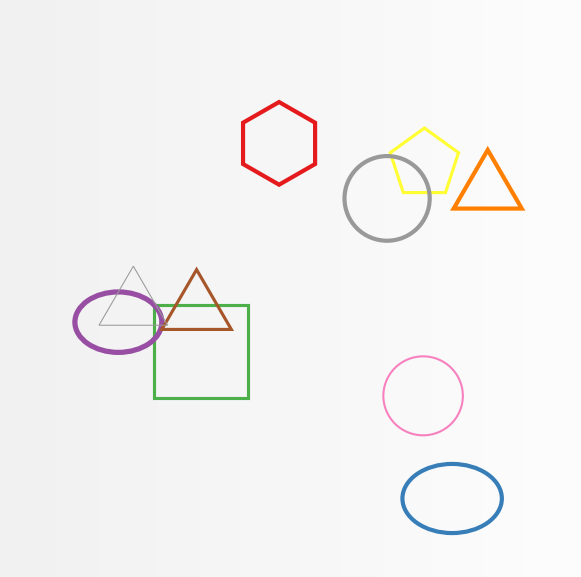[{"shape": "hexagon", "thickness": 2, "radius": 0.36, "center": [0.48, 0.751]}, {"shape": "oval", "thickness": 2, "radius": 0.43, "center": [0.778, 0.136]}, {"shape": "square", "thickness": 1.5, "radius": 0.4, "center": [0.346, 0.39]}, {"shape": "oval", "thickness": 2.5, "radius": 0.37, "center": [0.204, 0.441]}, {"shape": "triangle", "thickness": 2, "radius": 0.34, "center": [0.839, 0.672]}, {"shape": "pentagon", "thickness": 1.5, "radius": 0.31, "center": [0.73, 0.716]}, {"shape": "triangle", "thickness": 1.5, "radius": 0.35, "center": [0.338, 0.463]}, {"shape": "circle", "thickness": 1, "radius": 0.34, "center": [0.728, 0.314]}, {"shape": "triangle", "thickness": 0.5, "radius": 0.34, "center": [0.229, 0.47]}, {"shape": "circle", "thickness": 2, "radius": 0.37, "center": [0.666, 0.656]}]